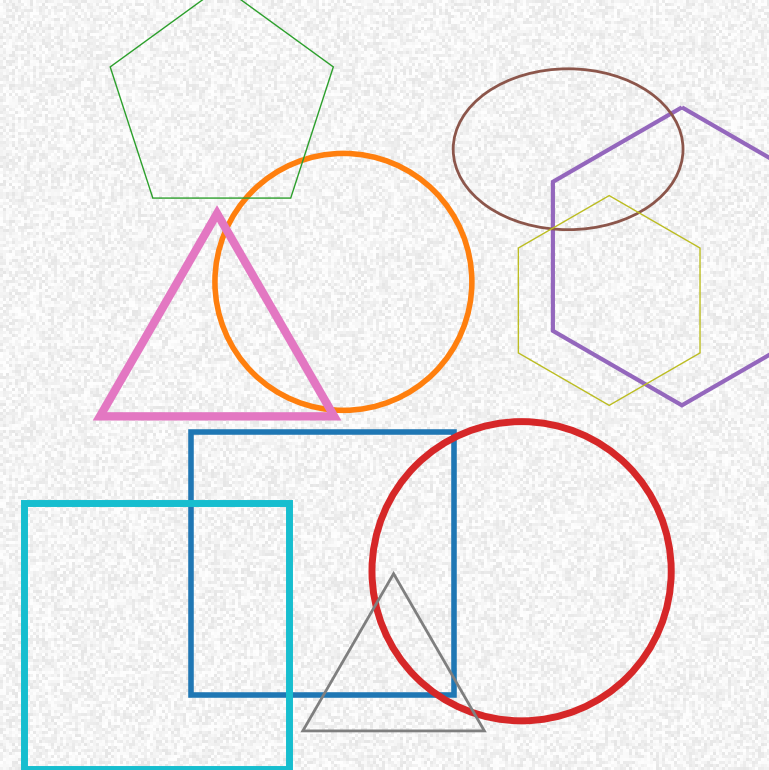[{"shape": "square", "thickness": 2, "radius": 0.86, "center": [0.418, 0.268]}, {"shape": "circle", "thickness": 2, "radius": 0.83, "center": [0.446, 0.634]}, {"shape": "pentagon", "thickness": 0.5, "radius": 0.76, "center": [0.288, 0.866]}, {"shape": "circle", "thickness": 2.5, "radius": 0.97, "center": [0.677, 0.258]}, {"shape": "hexagon", "thickness": 1.5, "radius": 0.97, "center": [0.886, 0.667]}, {"shape": "oval", "thickness": 1, "radius": 0.75, "center": [0.738, 0.806]}, {"shape": "triangle", "thickness": 3, "radius": 0.88, "center": [0.282, 0.547]}, {"shape": "triangle", "thickness": 1, "radius": 0.68, "center": [0.511, 0.119]}, {"shape": "hexagon", "thickness": 0.5, "radius": 0.68, "center": [0.791, 0.61]}, {"shape": "square", "thickness": 2.5, "radius": 0.86, "center": [0.203, 0.174]}]